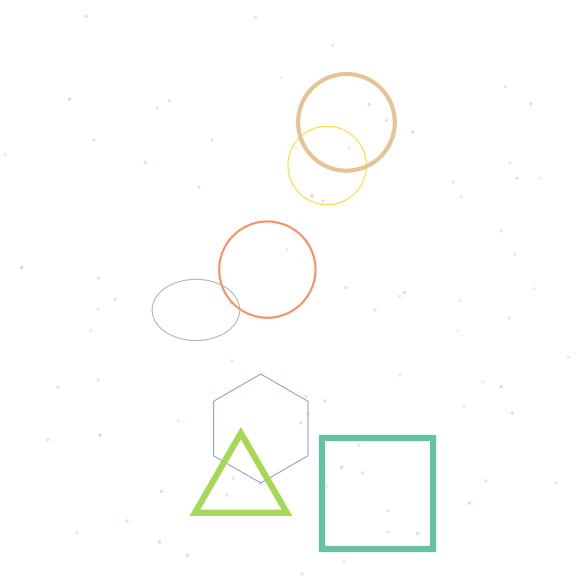[{"shape": "square", "thickness": 3, "radius": 0.48, "center": [0.654, 0.145]}, {"shape": "circle", "thickness": 1, "radius": 0.42, "center": [0.463, 0.532]}, {"shape": "hexagon", "thickness": 0.5, "radius": 0.47, "center": [0.452, 0.257]}, {"shape": "triangle", "thickness": 3, "radius": 0.46, "center": [0.417, 0.157]}, {"shape": "circle", "thickness": 0.5, "radius": 0.34, "center": [0.567, 0.713]}, {"shape": "circle", "thickness": 2, "radius": 0.42, "center": [0.6, 0.787]}, {"shape": "oval", "thickness": 0.5, "radius": 0.38, "center": [0.339, 0.462]}]